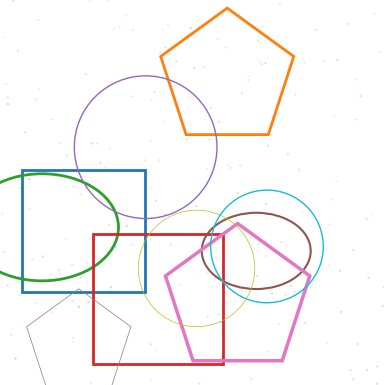[{"shape": "square", "thickness": 2, "radius": 0.79, "center": [0.217, 0.4]}, {"shape": "pentagon", "thickness": 2, "radius": 0.91, "center": [0.59, 0.797]}, {"shape": "oval", "thickness": 2, "radius": 0.99, "center": [0.109, 0.41]}, {"shape": "square", "thickness": 2, "radius": 0.84, "center": [0.411, 0.224]}, {"shape": "circle", "thickness": 1, "radius": 0.93, "center": [0.378, 0.618]}, {"shape": "oval", "thickness": 1.5, "radius": 0.71, "center": [0.666, 0.348]}, {"shape": "pentagon", "thickness": 2.5, "radius": 0.99, "center": [0.617, 0.222]}, {"shape": "pentagon", "thickness": 0.5, "radius": 0.71, "center": [0.205, 0.107]}, {"shape": "circle", "thickness": 0.5, "radius": 0.76, "center": [0.511, 0.303]}, {"shape": "circle", "thickness": 1, "radius": 0.73, "center": [0.693, 0.36]}]